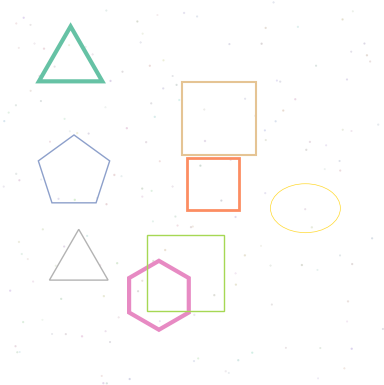[{"shape": "triangle", "thickness": 3, "radius": 0.48, "center": [0.183, 0.836]}, {"shape": "square", "thickness": 2, "radius": 0.34, "center": [0.553, 0.522]}, {"shape": "pentagon", "thickness": 1, "radius": 0.49, "center": [0.192, 0.552]}, {"shape": "hexagon", "thickness": 3, "radius": 0.45, "center": [0.413, 0.233]}, {"shape": "square", "thickness": 1, "radius": 0.5, "center": [0.482, 0.291]}, {"shape": "oval", "thickness": 0.5, "radius": 0.45, "center": [0.793, 0.459]}, {"shape": "square", "thickness": 1.5, "radius": 0.48, "center": [0.569, 0.692]}, {"shape": "triangle", "thickness": 1, "radius": 0.44, "center": [0.205, 0.316]}]